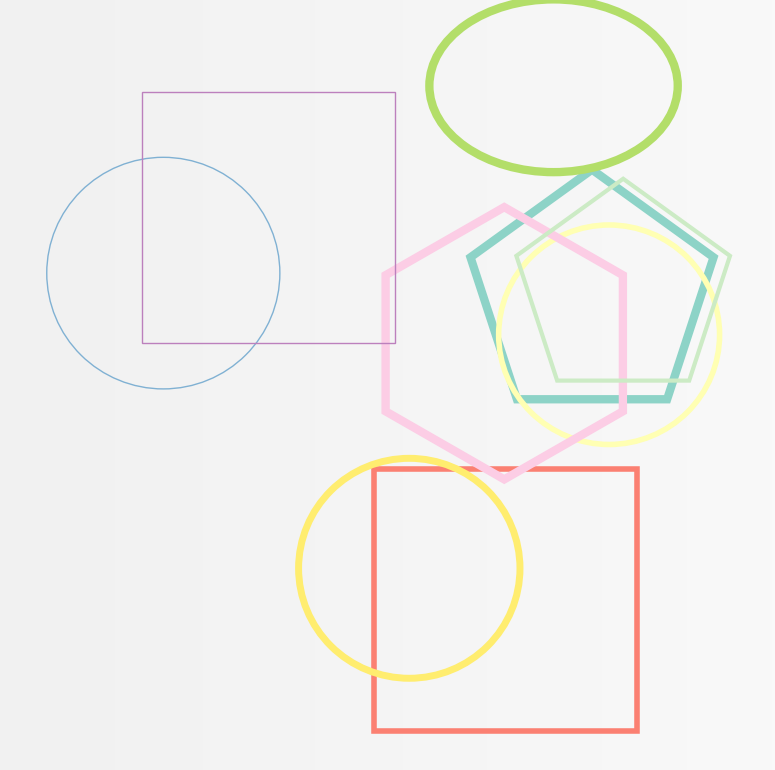[{"shape": "pentagon", "thickness": 3, "radius": 0.82, "center": [0.764, 0.615]}, {"shape": "circle", "thickness": 2, "radius": 0.71, "center": [0.786, 0.565]}, {"shape": "square", "thickness": 2, "radius": 0.85, "center": [0.652, 0.221]}, {"shape": "circle", "thickness": 0.5, "radius": 0.75, "center": [0.211, 0.645]}, {"shape": "oval", "thickness": 3, "radius": 0.8, "center": [0.714, 0.889]}, {"shape": "hexagon", "thickness": 3, "radius": 0.88, "center": [0.651, 0.554]}, {"shape": "square", "thickness": 0.5, "radius": 0.82, "center": [0.346, 0.718]}, {"shape": "pentagon", "thickness": 1.5, "radius": 0.72, "center": [0.804, 0.623]}, {"shape": "circle", "thickness": 2.5, "radius": 0.71, "center": [0.528, 0.262]}]